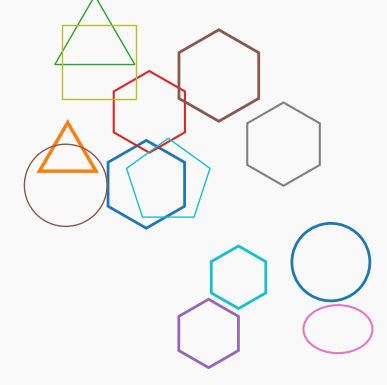[{"shape": "circle", "thickness": 2, "radius": 0.5, "center": [0.854, 0.319]}, {"shape": "hexagon", "thickness": 2, "radius": 0.57, "center": [0.378, 0.521]}, {"shape": "triangle", "thickness": 2.5, "radius": 0.42, "center": [0.175, 0.598]}, {"shape": "triangle", "thickness": 1, "radius": 0.6, "center": [0.245, 0.892]}, {"shape": "hexagon", "thickness": 1.5, "radius": 0.53, "center": [0.385, 0.709]}, {"shape": "hexagon", "thickness": 2, "radius": 0.44, "center": [0.538, 0.134]}, {"shape": "circle", "thickness": 1, "radius": 0.53, "center": [0.17, 0.519]}, {"shape": "hexagon", "thickness": 2, "radius": 0.59, "center": [0.565, 0.804]}, {"shape": "oval", "thickness": 1.5, "radius": 0.45, "center": [0.872, 0.145]}, {"shape": "hexagon", "thickness": 1.5, "radius": 0.54, "center": [0.732, 0.626]}, {"shape": "square", "thickness": 1, "radius": 0.48, "center": [0.255, 0.838]}, {"shape": "hexagon", "thickness": 2, "radius": 0.41, "center": [0.616, 0.28]}, {"shape": "pentagon", "thickness": 1, "radius": 0.57, "center": [0.434, 0.528]}]